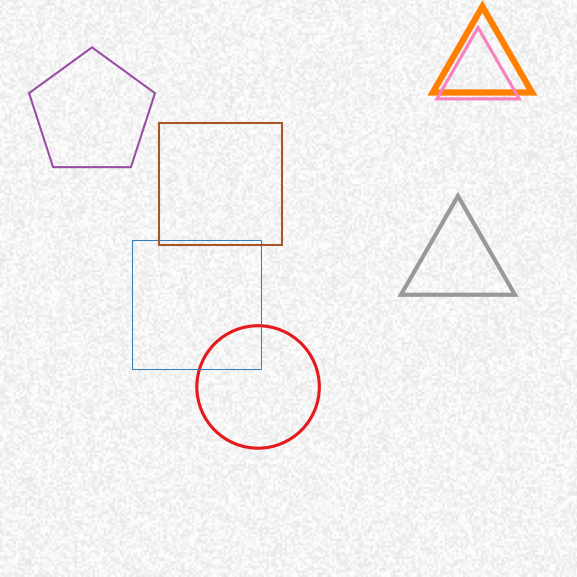[{"shape": "circle", "thickness": 1.5, "radius": 0.53, "center": [0.447, 0.329]}, {"shape": "square", "thickness": 0.5, "radius": 0.56, "center": [0.34, 0.472]}, {"shape": "pentagon", "thickness": 1, "radius": 0.57, "center": [0.159, 0.802]}, {"shape": "triangle", "thickness": 3, "radius": 0.5, "center": [0.835, 0.889]}, {"shape": "square", "thickness": 1, "radius": 0.53, "center": [0.382, 0.68]}, {"shape": "triangle", "thickness": 1.5, "radius": 0.41, "center": [0.828, 0.869]}, {"shape": "triangle", "thickness": 2, "radius": 0.57, "center": [0.793, 0.546]}]